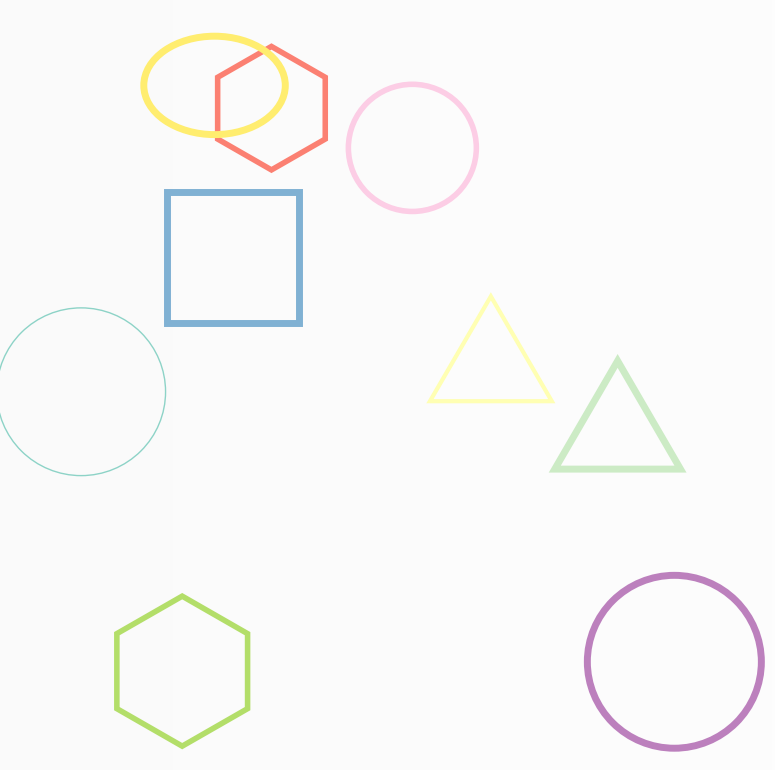[{"shape": "circle", "thickness": 0.5, "radius": 0.54, "center": [0.105, 0.491]}, {"shape": "triangle", "thickness": 1.5, "radius": 0.45, "center": [0.633, 0.524]}, {"shape": "hexagon", "thickness": 2, "radius": 0.4, "center": [0.35, 0.86]}, {"shape": "square", "thickness": 2.5, "radius": 0.43, "center": [0.301, 0.666]}, {"shape": "hexagon", "thickness": 2, "radius": 0.49, "center": [0.235, 0.128]}, {"shape": "circle", "thickness": 2, "radius": 0.41, "center": [0.532, 0.808]}, {"shape": "circle", "thickness": 2.5, "radius": 0.56, "center": [0.87, 0.141]}, {"shape": "triangle", "thickness": 2.5, "radius": 0.47, "center": [0.797, 0.438]}, {"shape": "oval", "thickness": 2.5, "radius": 0.46, "center": [0.277, 0.889]}]